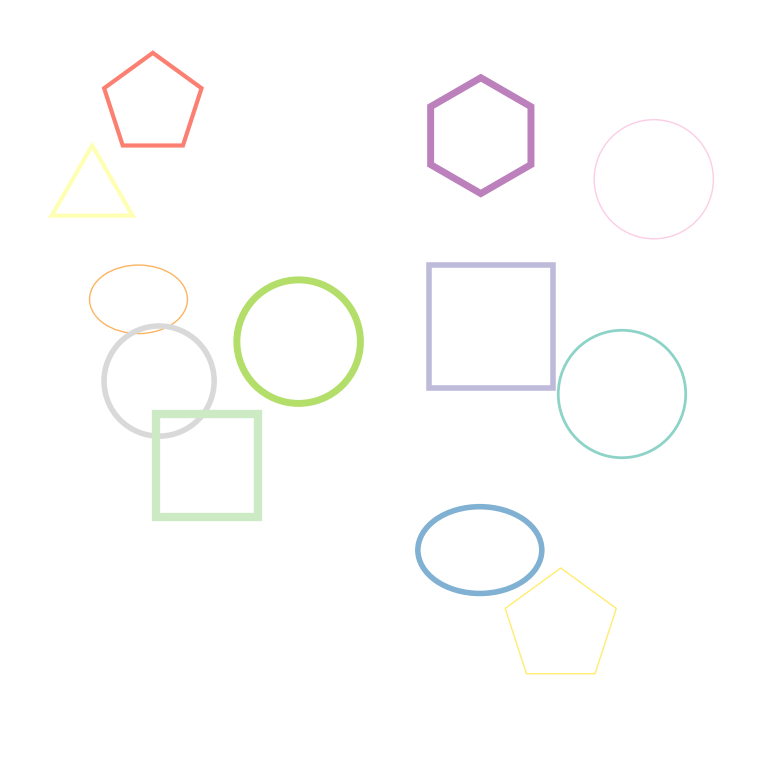[{"shape": "circle", "thickness": 1, "radius": 0.41, "center": [0.808, 0.488]}, {"shape": "triangle", "thickness": 1.5, "radius": 0.3, "center": [0.12, 0.75]}, {"shape": "square", "thickness": 2, "radius": 0.4, "center": [0.637, 0.576]}, {"shape": "pentagon", "thickness": 1.5, "radius": 0.33, "center": [0.198, 0.865]}, {"shape": "oval", "thickness": 2, "radius": 0.4, "center": [0.623, 0.286]}, {"shape": "oval", "thickness": 0.5, "radius": 0.32, "center": [0.18, 0.611]}, {"shape": "circle", "thickness": 2.5, "radius": 0.4, "center": [0.388, 0.556]}, {"shape": "circle", "thickness": 0.5, "radius": 0.39, "center": [0.849, 0.767]}, {"shape": "circle", "thickness": 2, "radius": 0.36, "center": [0.207, 0.505]}, {"shape": "hexagon", "thickness": 2.5, "radius": 0.38, "center": [0.624, 0.824]}, {"shape": "square", "thickness": 3, "radius": 0.33, "center": [0.269, 0.396]}, {"shape": "pentagon", "thickness": 0.5, "radius": 0.38, "center": [0.728, 0.186]}]